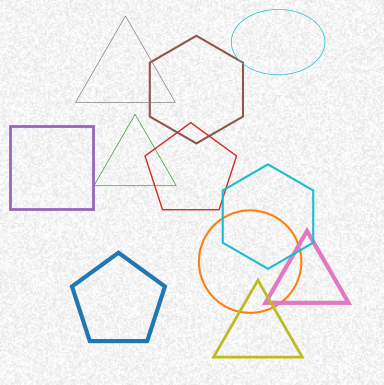[{"shape": "pentagon", "thickness": 3, "radius": 0.63, "center": [0.308, 0.217]}, {"shape": "circle", "thickness": 1.5, "radius": 0.67, "center": [0.65, 0.32]}, {"shape": "triangle", "thickness": 0.5, "radius": 0.62, "center": [0.351, 0.579]}, {"shape": "pentagon", "thickness": 1, "radius": 0.62, "center": [0.496, 0.556]}, {"shape": "square", "thickness": 2, "radius": 0.54, "center": [0.133, 0.564]}, {"shape": "hexagon", "thickness": 1.5, "radius": 0.7, "center": [0.51, 0.767]}, {"shape": "triangle", "thickness": 3, "radius": 0.62, "center": [0.797, 0.276]}, {"shape": "triangle", "thickness": 0.5, "radius": 0.75, "center": [0.326, 0.809]}, {"shape": "triangle", "thickness": 2, "radius": 0.67, "center": [0.67, 0.139]}, {"shape": "hexagon", "thickness": 1.5, "radius": 0.68, "center": [0.696, 0.437]}, {"shape": "oval", "thickness": 0.5, "radius": 0.61, "center": [0.722, 0.891]}]